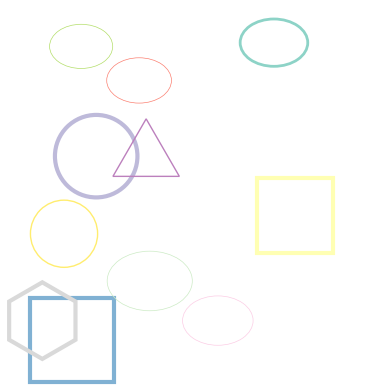[{"shape": "oval", "thickness": 2, "radius": 0.44, "center": [0.712, 0.889]}, {"shape": "square", "thickness": 3, "radius": 0.49, "center": [0.766, 0.44]}, {"shape": "circle", "thickness": 3, "radius": 0.54, "center": [0.25, 0.594]}, {"shape": "oval", "thickness": 0.5, "radius": 0.42, "center": [0.361, 0.791]}, {"shape": "square", "thickness": 3, "radius": 0.55, "center": [0.187, 0.117]}, {"shape": "oval", "thickness": 0.5, "radius": 0.41, "center": [0.211, 0.88]}, {"shape": "oval", "thickness": 0.5, "radius": 0.46, "center": [0.566, 0.167]}, {"shape": "hexagon", "thickness": 3, "radius": 0.5, "center": [0.11, 0.167]}, {"shape": "triangle", "thickness": 1, "radius": 0.5, "center": [0.38, 0.592]}, {"shape": "oval", "thickness": 0.5, "radius": 0.55, "center": [0.389, 0.27]}, {"shape": "circle", "thickness": 1, "radius": 0.44, "center": [0.166, 0.393]}]